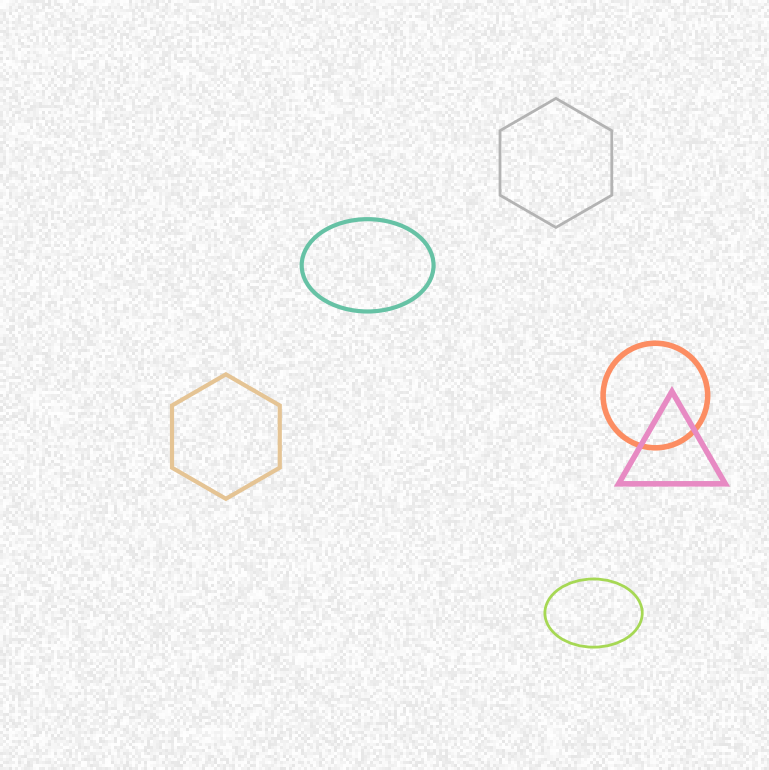[{"shape": "oval", "thickness": 1.5, "radius": 0.43, "center": [0.477, 0.655]}, {"shape": "circle", "thickness": 2, "radius": 0.34, "center": [0.851, 0.486]}, {"shape": "triangle", "thickness": 2, "radius": 0.4, "center": [0.873, 0.412]}, {"shape": "oval", "thickness": 1, "radius": 0.32, "center": [0.771, 0.204]}, {"shape": "hexagon", "thickness": 1.5, "radius": 0.4, "center": [0.293, 0.433]}, {"shape": "hexagon", "thickness": 1, "radius": 0.42, "center": [0.722, 0.788]}]